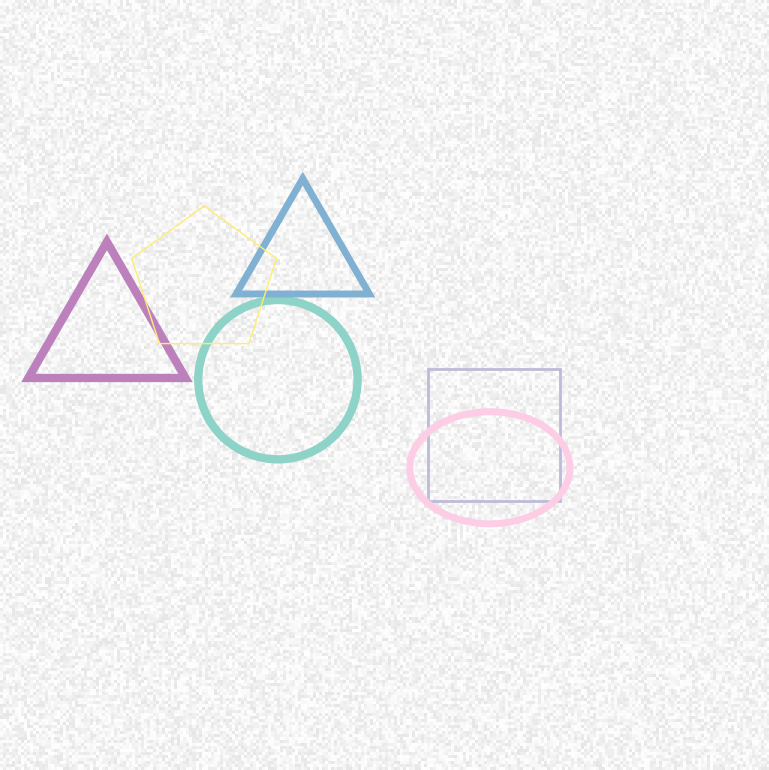[{"shape": "circle", "thickness": 3, "radius": 0.52, "center": [0.361, 0.507]}, {"shape": "square", "thickness": 1, "radius": 0.43, "center": [0.641, 0.435]}, {"shape": "triangle", "thickness": 2.5, "radius": 0.5, "center": [0.393, 0.668]}, {"shape": "oval", "thickness": 2.5, "radius": 0.52, "center": [0.636, 0.392]}, {"shape": "triangle", "thickness": 3, "radius": 0.59, "center": [0.139, 0.568]}, {"shape": "pentagon", "thickness": 0.5, "radius": 0.49, "center": [0.265, 0.634]}]